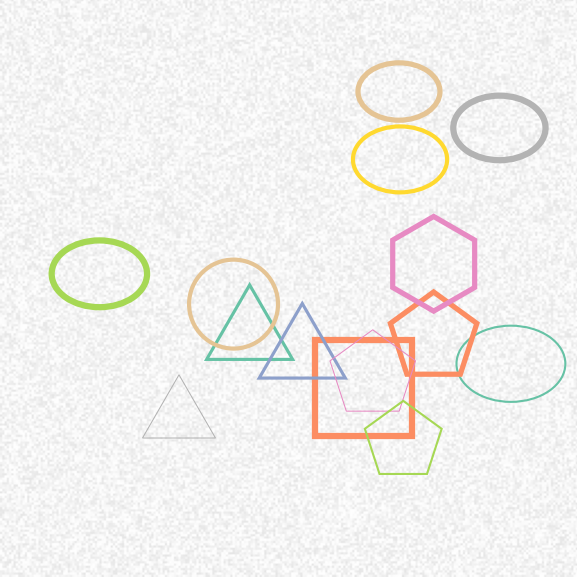[{"shape": "oval", "thickness": 1, "radius": 0.47, "center": [0.885, 0.369]}, {"shape": "triangle", "thickness": 1.5, "radius": 0.43, "center": [0.432, 0.42]}, {"shape": "square", "thickness": 3, "radius": 0.42, "center": [0.629, 0.327]}, {"shape": "pentagon", "thickness": 2.5, "radius": 0.39, "center": [0.751, 0.415]}, {"shape": "triangle", "thickness": 1.5, "radius": 0.43, "center": [0.523, 0.387]}, {"shape": "hexagon", "thickness": 2.5, "radius": 0.41, "center": [0.751, 0.542]}, {"shape": "pentagon", "thickness": 0.5, "radius": 0.39, "center": [0.645, 0.35]}, {"shape": "pentagon", "thickness": 1, "radius": 0.35, "center": [0.698, 0.235]}, {"shape": "oval", "thickness": 3, "radius": 0.41, "center": [0.172, 0.525]}, {"shape": "oval", "thickness": 2, "radius": 0.41, "center": [0.693, 0.723]}, {"shape": "oval", "thickness": 2.5, "radius": 0.35, "center": [0.691, 0.841]}, {"shape": "circle", "thickness": 2, "radius": 0.39, "center": [0.404, 0.473]}, {"shape": "oval", "thickness": 3, "radius": 0.4, "center": [0.865, 0.778]}, {"shape": "triangle", "thickness": 0.5, "radius": 0.36, "center": [0.31, 0.277]}]